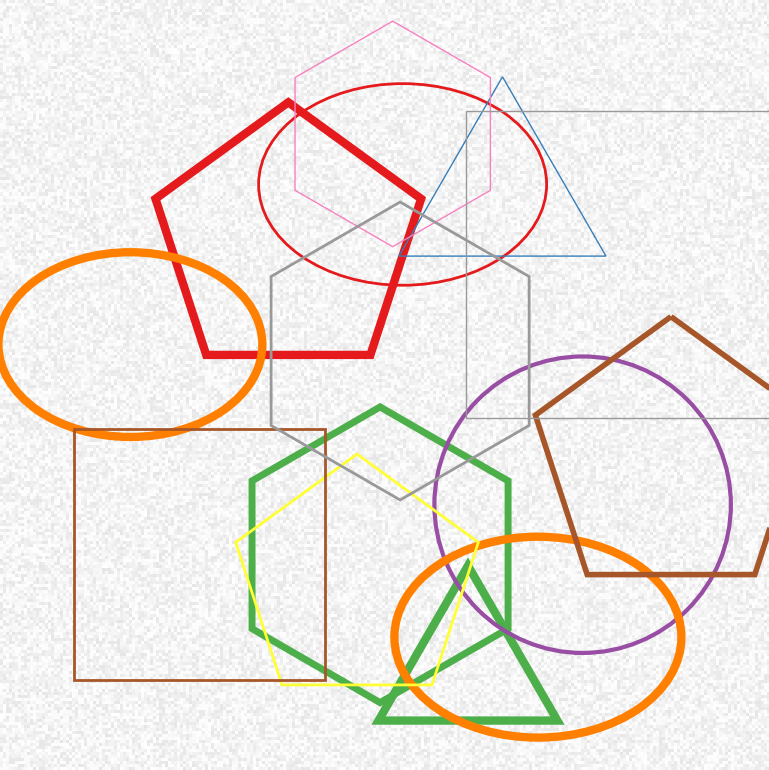[{"shape": "pentagon", "thickness": 3, "radius": 0.91, "center": [0.374, 0.686]}, {"shape": "oval", "thickness": 1, "radius": 0.94, "center": [0.523, 0.76]}, {"shape": "triangle", "thickness": 0.5, "radius": 0.78, "center": [0.653, 0.745]}, {"shape": "hexagon", "thickness": 2.5, "radius": 0.96, "center": [0.494, 0.28]}, {"shape": "triangle", "thickness": 3, "radius": 0.67, "center": [0.608, 0.131]}, {"shape": "circle", "thickness": 1.5, "radius": 0.96, "center": [0.757, 0.345]}, {"shape": "oval", "thickness": 3, "radius": 0.86, "center": [0.169, 0.552]}, {"shape": "oval", "thickness": 3, "radius": 0.93, "center": [0.699, 0.173]}, {"shape": "pentagon", "thickness": 1, "radius": 0.83, "center": [0.464, 0.245]}, {"shape": "pentagon", "thickness": 2, "radius": 0.93, "center": [0.871, 0.404]}, {"shape": "square", "thickness": 1, "radius": 0.82, "center": [0.259, 0.28]}, {"shape": "hexagon", "thickness": 0.5, "radius": 0.73, "center": [0.51, 0.826]}, {"shape": "square", "thickness": 0.5, "radius": 1.0, "center": [0.804, 0.657]}, {"shape": "hexagon", "thickness": 1, "radius": 0.97, "center": [0.52, 0.544]}]